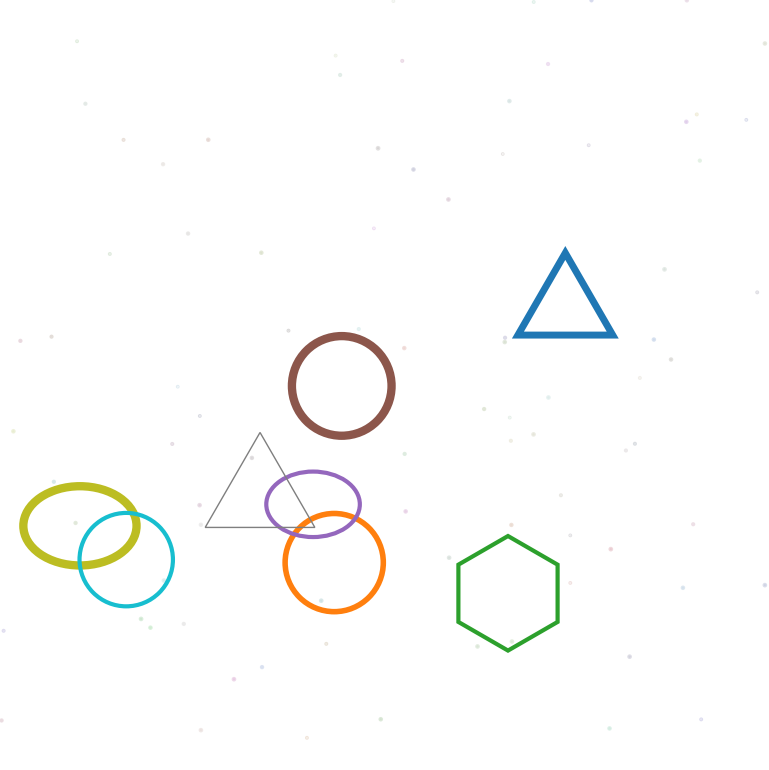[{"shape": "triangle", "thickness": 2.5, "radius": 0.36, "center": [0.734, 0.6]}, {"shape": "circle", "thickness": 2, "radius": 0.32, "center": [0.434, 0.269]}, {"shape": "hexagon", "thickness": 1.5, "radius": 0.37, "center": [0.66, 0.229]}, {"shape": "oval", "thickness": 1.5, "radius": 0.3, "center": [0.407, 0.345]}, {"shape": "circle", "thickness": 3, "radius": 0.32, "center": [0.444, 0.499]}, {"shape": "triangle", "thickness": 0.5, "radius": 0.41, "center": [0.338, 0.356]}, {"shape": "oval", "thickness": 3, "radius": 0.37, "center": [0.104, 0.317]}, {"shape": "circle", "thickness": 1.5, "radius": 0.3, "center": [0.164, 0.273]}]